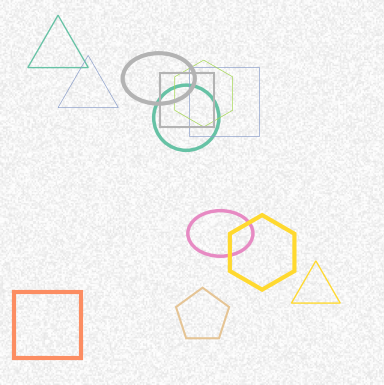[{"shape": "triangle", "thickness": 1, "radius": 0.45, "center": [0.151, 0.87]}, {"shape": "circle", "thickness": 2.5, "radius": 0.42, "center": [0.484, 0.694]}, {"shape": "square", "thickness": 3, "radius": 0.43, "center": [0.123, 0.156]}, {"shape": "square", "thickness": 0.5, "radius": 0.45, "center": [0.581, 0.736]}, {"shape": "triangle", "thickness": 0.5, "radius": 0.45, "center": [0.229, 0.766]}, {"shape": "oval", "thickness": 2.5, "radius": 0.42, "center": [0.572, 0.394]}, {"shape": "hexagon", "thickness": 0.5, "radius": 0.43, "center": [0.529, 0.757]}, {"shape": "triangle", "thickness": 1, "radius": 0.37, "center": [0.82, 0.249]}, {"shape": "hexagon", "thickness": 3, "radius": 0.48, "center": [0.681, 0.344]}, {"shape": "pentagon", "thickness": 1.5, "radius": 0.36, "center": [0.526, 0.18]}, {"shape": "oval", "thickness": 3, "radius": 0.47, "center": [0.412, 0.796]}, {"shape": "square", "thickness": 1.5, "radius": 0.35, "center": [0.486, 0.74]}]